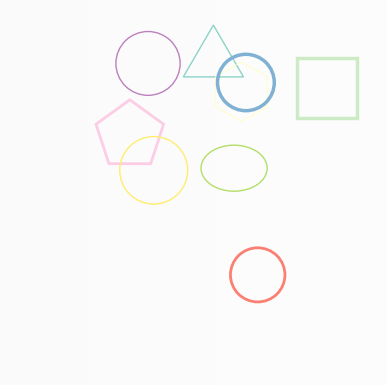[{"shape": "triangle", "thickness": 1, "radius": 0.45, "center": [0.551, 0.845]}, {"shape": "hexagon", "thickness": 0.5, "radius": 0.39, "center": [0.623, 0.762]}, {"shape": "circle", "thickness": 2, "radius": 0.35, "center": [0.665, 0.286]}, {"shape": "circle", "thickness": 2.5, "radius": 0.37, "center": [0.635, 0.786]}, {"shape": "oval", "thickness": 1, "radius": 0.43, "center": [0.604, 0.563]}, {"shape": "pentagon", "thickness": 2, "radius": 0.46, "center": [0.335, 0.649]}, {"shape": "circle", "thickness": 1, "radius": 0.41, "center": [0.382, 0.835]}, {"shape": "square", "thickness": 2.5, "radius": 0.39, "center": [0.843, 0.772]}, {"shape": "circle", "thickness": 1, "radius": 0.44, "center": [0.397, 0.558]}]